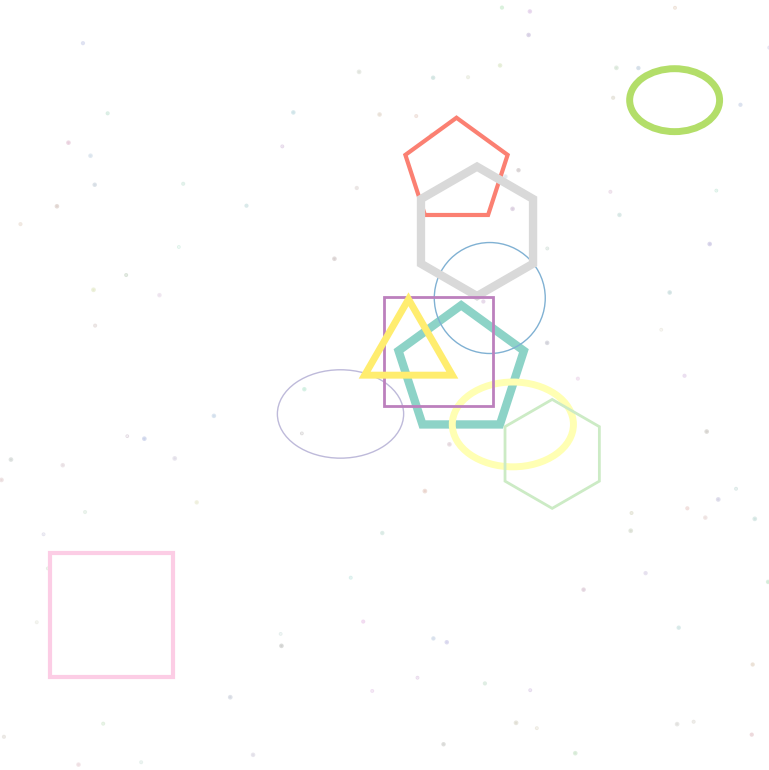[{"shape": "pentagon", "thickness": 3, "radius": 0.43, "center": [0.599, 0.518]}, {"shape": "oval", "thickness": 2.5, "radius": 0.39, "center": [0.666, 0.449]}, {"shape": "oval", "thickness": 0.5, "radius": 0.41, "center": [0.442, 0.462]}, {"shape": "pentagon", "thickness": 1.5, "radius": 0.35, "center": [0.593, 0.777]}, {"shape": "circle", "thickness": 0.5, "radius": 0.36, "center": [0.636, 0.613]}, {"shape": "oval", "thickness": 2.5, "radius": 0.29, "center": [0.876, 0.87]}, {"shape": "square", "thickness": 1.5, "radius": 0.4, "center": [0.145, 0.201]}, {"shape": "hexagon", "thickness": 3, "radius": 0.42, "center": [0.62, 0.7]}, {"shape": "square", "thickness": 1, "radius": 0.35, "center": [0.569, 0.543]}, {"shape": "hexagon", "thickness": 1, "radius": 0.35, "center": [0.717, 0.411]}, {"shape": "triangle", "thickness": 2.5, "radius": 0.33, "center": [0.531, 0.546]}]